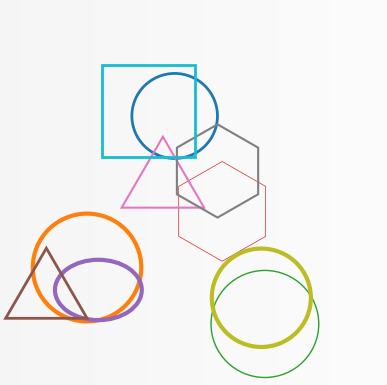[{"shape": "circle", "thickness": 2, "radius": 0.55, "center": [0.451, 0.699]}, {"shape": "circle", "thickness": 3, "radius": 0.7, "center": [0.225, 0.305]}, {"shape": "circle", "thickness": 1, "radius": 0.7, "center": [0.684, 0.159]}, {"shape": "hexagon", "thickness": 0.5, "radius": 0.65, "center": [0.573, 0.451]}, {"shape": "oval", "thickness": 3, "radius": 0.56, "center": [0.254, 0.247]}, {"shape": "triangle", "thickness": 2, "radius": 0.61, "center": [0.12, 0.234]}, {"shape": "triangle", "thickness": 1.5, "radius": 0.61, "center": [0.42, 0.522]}, {"shape": "hexagon", "thickness": 1.5, "radius": 0.61, "center": [0.561, 0.556]}, {"shape": "circle", "thickness": 3, "radius": 0.64, "center": [0.674, 0.227]}, {"shape": "square", "thickness": 2, "radius": 0.6, "center": [0.384, 0.711]}]